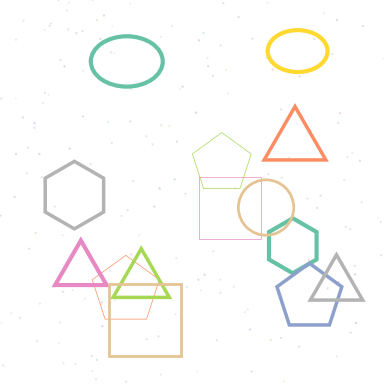[{"shape": "oval", "thickness": 3, "radius": 0.47, "center": [0.329, 0.84]}, {"shape": "hexagon", "thickness": 3, "radius": 0.36, "center": [0.76, 0.362]}, {"shape": "triangle", "thickness": 2.5, "radius": 0.46, "center": [0.766, 0.631]}, {"shape": "pentagon", "thickness": 0.5, "radius": 0.46, "center": [0.327, 0.245]}, {"shape": "pentagon", "thickness": 2.5, "radius": 0.44, "center": [0.804, 0.228]}, {"shape": "square", "thickness": 0.5, "radius": 0.4, "center": [0.599, 0.46]}, {"shape": "triangle", "thickness": 3, "radius": 0.39, "center": [0.21, 0.298]}, {"shape": "pentagon", "thickness": 0.5, "radius": 0.4, "center": [0.576, 0.575]}, {"shape": "triangle", "thickness": 2.5, "radius": 0.42, "center": [0.367, 0.27]}, {"shape": "oval", "thickness": 3, "radius": 0.39, "center": [0.773, 0.867]}, {"shape": "circle", "thickness": 2, "radius": 0.36, "center": [0.691, 0.461]}, {"shape": "square", "thickness": 2, "radius": 0.47, "center": [0.376, 0.169]}, {"shape": "triangle", "thickness": 2.5, "radius": 0.39, "center": [0.874, 0.26]}, {"shape": "hexagon", "thickness": 2.5, "radius": 0.44, "center": [0.193, 0.493]}]